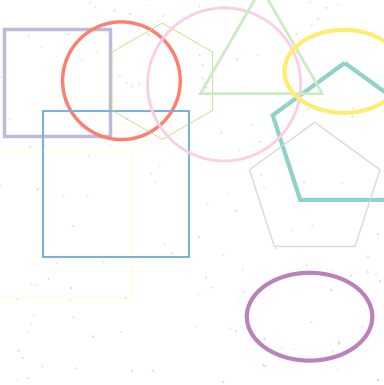[{"shape": "pentagon", "thickness": 3, "radius": 0.98, "center": [0.895, 0.64]}, {"shape": "square", "thickness": 0.5, "radius": 0.94, "center": [0.155, 0.415]}, {"shape": "square", "thickness": 2.5, "radius": 0.69, "center": [0.148, 0.786]}, {"shape": "circle", "thickness": 2.5, "radius": 0.76, "center": [0.315, 0.79]}, {"shape": "square", "thickness": 1.5, "radius": 0.95, "center": [0.301, 0.521]}, {"shape": "hexagon", "thickness": 0.5, "radius": 0.76, "center": [0.422, 0.789]}, {"shape": "circle", "thickness": 2, "radius": 0.99, "center": [0.582, 0.781]}, {"shape": "pentagon", "thickness": 1, "radius": 0.89, "center": [0.817, 0.504]}, {"shape": "oval", "thickness": 3, "radius": 0.81, "center": [0.804, 0.177]}, {"shape": "triangle", "thickness": 2, "radius": 0.91, "center": [0.679, 0.848]}, {"shape": "oval", "thickness": 3, "radius": 0.77, "center": [0.893, 0.815]}]